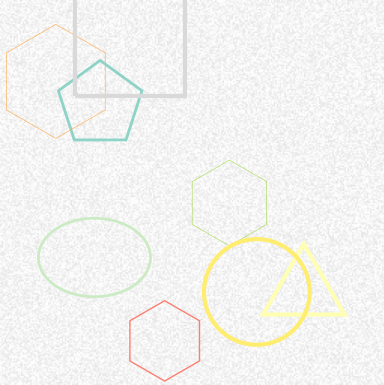[{"shape": "pentagon", "thickness": 2, "radius": 0.57, "center": [0.26, 0.729]}, {"shape": "triangle", "thickness": 3, "radius": 0.61, "center": [0.789, 0.244]}, {"shape": "hexagon", "thickness": 1, "radius": 0.52, "center": [0.428, 0.115]}, {"shape": "hexagon", "thickness": 0.5, "radius": 0.74, "center": [0.145, 0.789]}, {"shape": "hexagon", "thickness": 0.5, "radius": 0.56, "center": [0.596, 0.473]}, {"shape": "square", "thickness": 3, "radius": 0.72, "center": [0.337, 0.895]}, {"shape": "oval", "thickness": 2, "radius": 0.73, "center": [0.245, 0.331]}, {"shape": "circle", "thickness": 3, "radius": 0.69, "center": [0.667, 0.242]}]